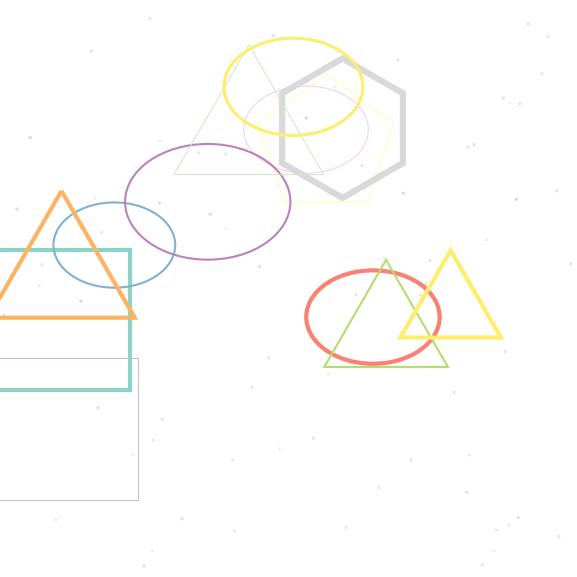[{"shape": "square", "thickness": 2, "radius": 0.61, "center": [0.103, 0.445]}, {"shape": "pentagon", "thickness": 0.5, "radius": 0.62, "center": [0.565, 0.748]}, {"shape": "square", "thickness": 0.5, "radius": 0.61, "center": [0.117, 0.256]}, {"shape": "oval", "thickness": 2, "radius": 0.58, "center": [0.646, 0.45]}, {"shape": "oval", "thickness": 1, "radius": 0.53, "center": [0.198, 0.575]}, {"shape": "triangle", "thickness": 2, "radius": 0.73, "center": [0.106, 0.522]}, {"shape": "triangle", "thickness": 1, "radius": 0.62, "center": [0.669, 0.425]}, {"shape": "oval", "thickness": 0.5, "radius": 0.54, "center": [0.53, 0.775]}, {"shape": "hexagon", "thickness": 3, "radius": 0.6, "center": [0.593, 0.777]}, {"shape": "oval", "thickness": 1, "radius": 0.72, "center": [0.36, 0.65]}, {"shape": "triangle", "thickness": 0.5, "radius": 0.75, "center": [0.431, 0.772]}, {"shape": "oval", "thickness": 1.5, "radius": 0.6, "center": [0.508, 0.849]}, {"shape": "triangle", "thickness": 2, "radius": 0.5, "center": [0.78, 0.465]}]